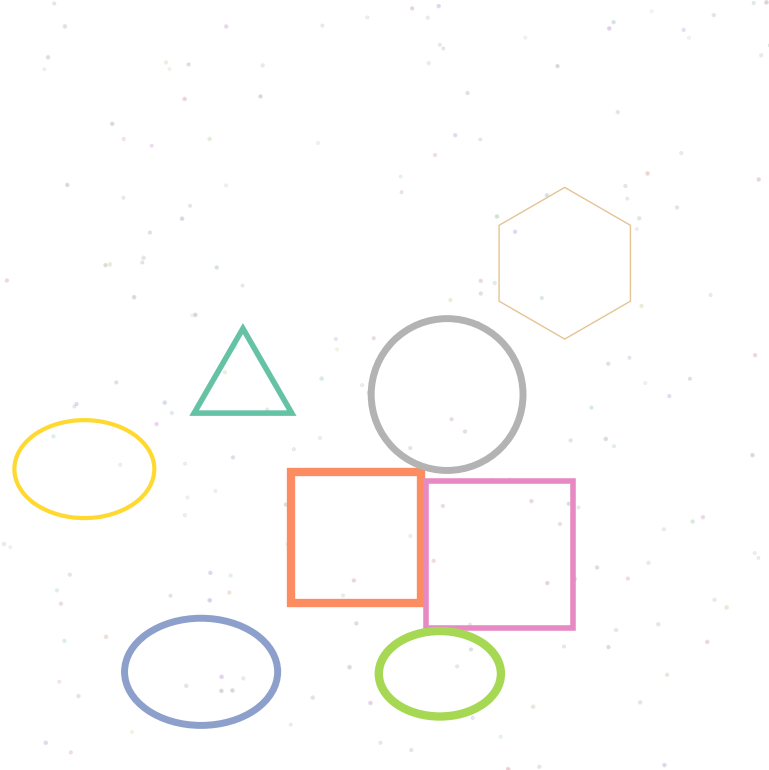[{"shape": "triangle", "thickness": 2, "radius": 0.37, "center": [0.315, 0.5]}, {"shape": "square", "thickness": 3, "radius": 0.42, "center": [0.462, 0.302]}, {"shape": "oval", "thickness": 2.5, "radius": 0.5, "center": [0.261, 0.127]}, {"shape": "square", "thickness": 2, "radius": 0.48, "center": [0.649, 0.28]}, {"shape": "oval", "thickness": 3, "radius": 0.4, "center": [0.571, 0.125]}, {"shape": "oval", "thickness": 1.5, "radius": 0.45, "center": [0.11, 0.391]}, {"shape": "hexagon", "thickness": 0.5, "radius": 0.49, "center": [0.733, 0.658]}, {"shape": "circle", "thickness": 2.5, "radius": 0.49, "center": [0.581, 0.488]}]